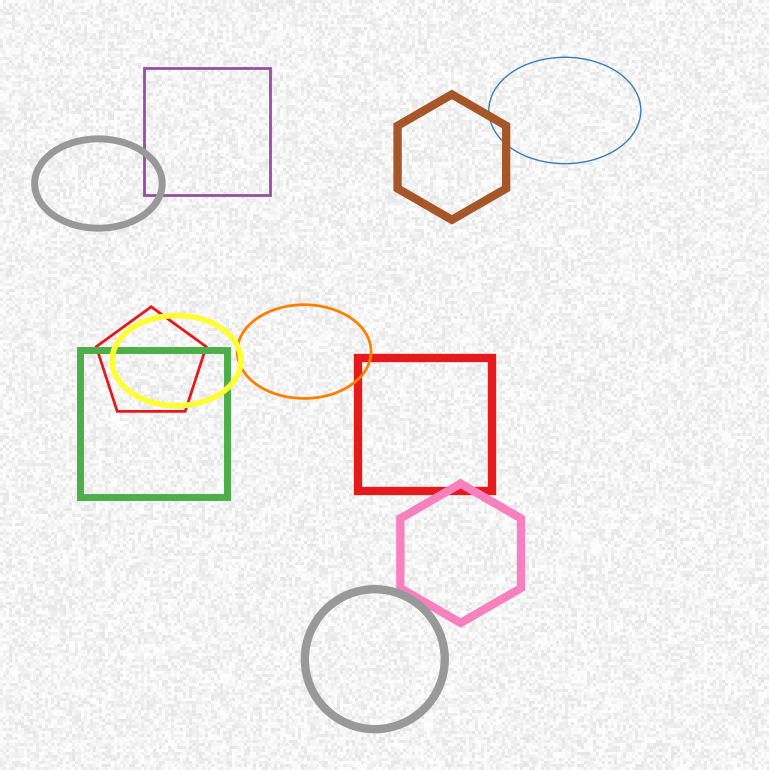[{"shape": "square", "thickness": 3, "radius": 0.43, "center": [0.552, 0.448]}, {"shape": "pentagon", "thickness": 1, "radius": 0.38, "center": [0.196, 0.527]}, {"shape": "oval", "thickness": 0.5, "radius": 0.49, "center": [0.734, 0.857]}, {"shape": "square", "thickness": 2.5, "radius": 0.48, "center": [0.2, 0.45]}, {"shape": "square", "thickness": 1, "radius": 0.41, "center": [0.269, 0.829]}, {"shape": "oval", "thickness": 1, "radius": 0.43, "center": [0.395, 0.543]}, {"shape": "oval", "thickness": 2, "radius": 0.42, "center": [0.229, 0.532]}, {"shape": "hexagon", "thickness": 3, "radius": 0.41, "center": [0.587, 0.796]}, {"shape": "hexagon", "thickness": 3, "radius": 0.45, "center": [0.598, 0.281]}, {"shape": "circle", "thickness": 3, "radius": 0.45, "center": [0.487, 0.144]}, {"shape": "oval", "thickness": 2.5, "radius": 0.41, "center": [0.128, 0.762]}]